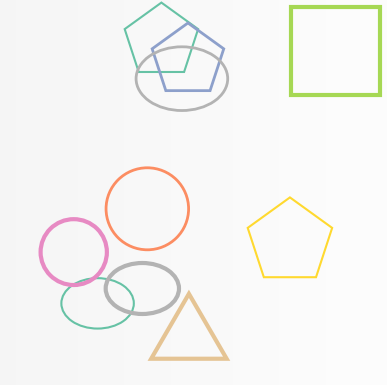[{"shape": "oval", "thickness": 1.5, "radius": 0.47, "center": [0.252, 0.212]}, {"shape": "pentagon", "thickness": 1.5, "radius": 0.5, "center": [0.417, 0.894]}, {"shape": "circle", "thickness": 2, "radius": 0.53, "center": [0.38, 0.458]}, {"shape": "pentagon", "thickness": 2, "radius": 0.49, "center": [0.485, 0.843]}, {"shape": "circle", "thickness": 3, "radius": 0.43, "center": [0.19, 0.345]}, {"shape": "square", "thickness": 3, "radius": 0.58, "center": [0.865, 0.868]}, {"shape": "pentagon", "thickness": 1.5, "radius": 0.57, "center": [0.748, 0.373]}, {"shape": "triangle", "thickness": 3, "radius": 0.56, "center": [0.488, 0.124]}, {"shape": "oval", "thickness": 2, "radius": 0.59, "center": [0.469, 0.796]}, {"shape": "oval", "thickness": 3, "radius": 0.47, "center": [0.367, 0.251]}]